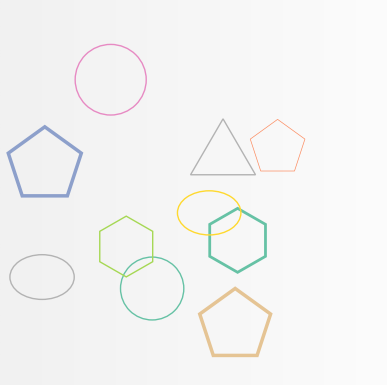[{"shape": "hexagon", "thickness": 2, "radius": 0.42, "center": [0.613, 0.376]}, {"shape": "circle", "thickness": 1, "radius": 0.41, "center": [0.393, 0.251]}, {"shape": "pentagon", "thickness": 0.5, "radius": 0.37, "center": [0.716, 0.616]}, {"shape": "pentagon", "thickness": 2.5, "radius": 0.5, "center": [0.116, 0.571]}, {"shape": "circle", "thickness": 1, "radius": 0.46, "center": [0.286, 0.793]}, {"shape": "hexagon", "thickness": 1, "radius": 0.39, "center": [0.326, 0.36]}, {"shape": "oval", "thickness": 1, "radius": 0.41, "center": [0.54, 0.447]}, {"shape": "pentagon", "thickness": 2.5, "radius": 0.48, "center": [0.607, 0.155]}, {"shape": "oval", "thickness": 1, "radius": 0.41, "center": [0.109, 0.28]}, {"shape": "triangle", "thickness": 1, "radius": 0.48, "center": [0.576, 0.594]}]